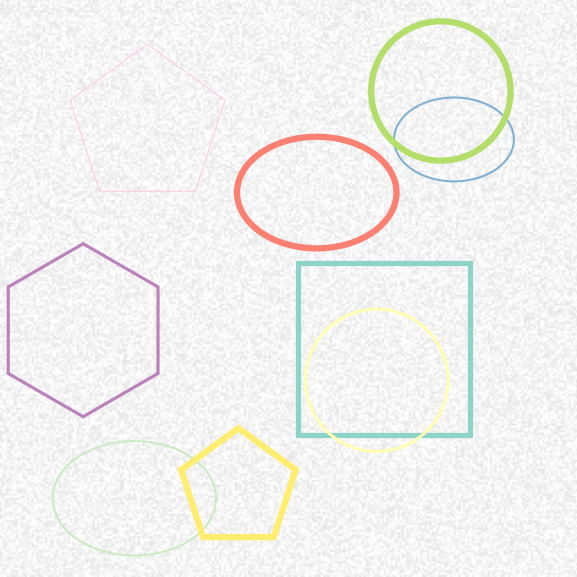[{"shape": "square", "thickness": 2.5, "radius": 0.74, "center": [0.665, 0.395]}, {"shape": "circle", "thickness": 1.5, "radius": 0.62, "center": [0.652, 0.341]}, {"shape": "oval", "thickness": 3, "radius": 0.69, "center": [0.549, 0.666]}, {"shape": "oval", "thickness": 1, "radius": 0.52, "center": [0.786, 0.758]}, {"shape": "circle", "thickness": 3, "radius": 0.6, "center": [0.763, 0.842]}, {"shape": "pentagon", "thickness": 0.5, "radius": 0.7, "center": [0.255, 0.782]}, {"shape": "hexagon", "thickness": 1.5, "radius": 0.75, "center": [0.144, 0.427]}, {"shape": "oval", "thickness": 1, "radius": 0.71, "center": [0.233, 0.136]}, {"shape": "pentagon", "thickness": 3, "radius": 0.52, "center": [0.413, 0.153]}]